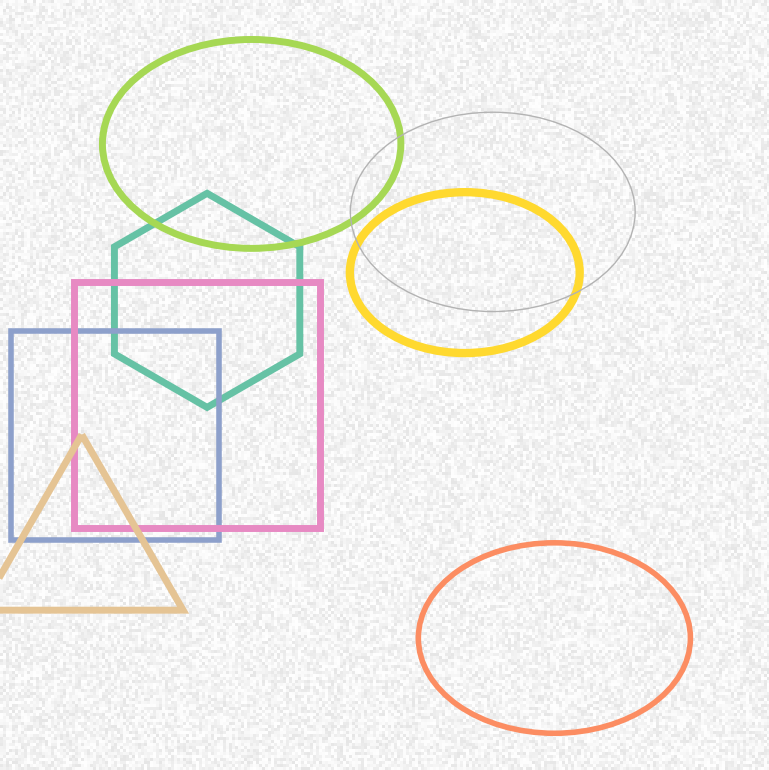[{"shape": "hexagon", "thickness": 2.5, "radius": 0.7, "center": [0.269, 0.61]}, {"shape": "oval", "thickness": 2, "radius": 0.88, "center": [0.72, 0.171]}, {"shape": "square", "thickness": 2, "radius": 0.68, "center": [0.149, 0.434]}, {"shape": "square", "thickness": 2.5, "radius": 0.8, "center": [0.255, 0.474]}, {"shape": "oval", "thickness": 2.5, "radius": 0.97, "center": [0.327, 0.813]}, {"shape": "oval", "thickness": 3, "radius": 0.75, "center": [0.604, 0.646]}, {"shape": "triangle", "thickness": 2.5, "radius": 0.76, "center": [0.106, 0.284]}, {"shape": "oval", "thickness": 0.5, "radius": 0.92, "center": [0.64, 0.725]}]